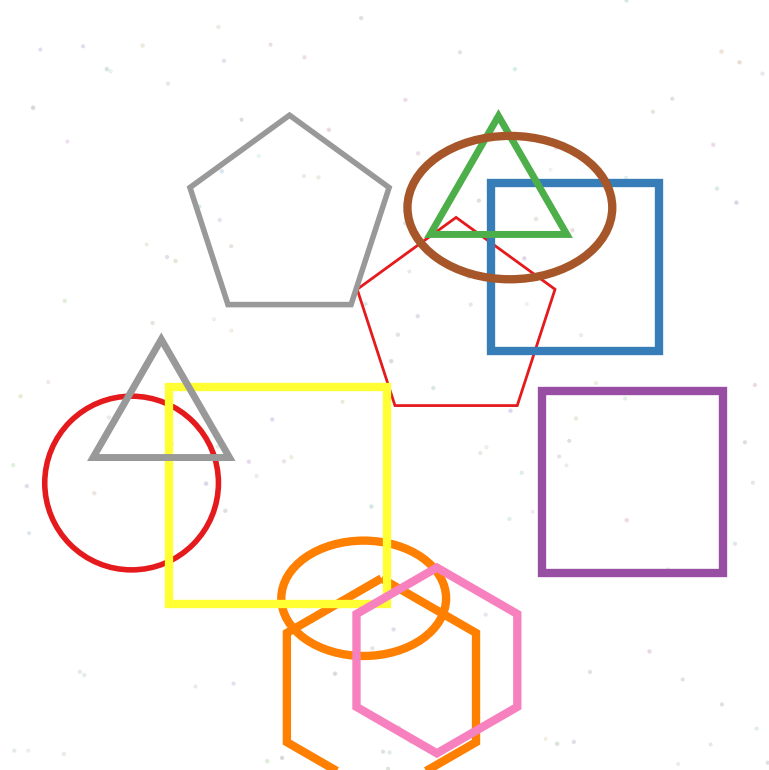[{"shape": "circle", "thickness": 2, "radius": 0.56, "center": [0.171, 0.373]}, {"shape": "pentagon", "thickness": 1, "radius": 0.68, "center": [0.592, 0.583]}, {"shape": "square", "thickness": 3, "radius": 0.55, "center": [0.747, 0.653]}, {"shape": "triangle", "thickness": 2.5, "radius": 0.51, "center": [0.647, 0.747]}, {"shape": "square", "thickness": 3, "radius": 0.59, "center": [0.821, 0.374]}, {"shape": "oval", "thickness": 3, "radius": 0.54, "center": [0.472, 0.223]}, {"shape": "hexagon", "thickness": 3, "radius": 0.71, "center": [0.495, 0.107]}, {"shape": "square", "thickness": 3, "radius": 0.71, "center": [0.361, 0.357]}, {"shape": "oval", "thickness": 3, "radius": 0.66, "center": [0.662, 0.73]}, {"shape": "hexagon", "thickness": 3, "radius": 0.6, "center": [0.567, 0.142]}, {"shape": "pentagon", "thickness": 2, "radius": 0.68, "center": [0.376, 0.714]}, {"shape": "triangle", "thickness": 2.5, "radius": 0.51, "center": [0.209, 0.457]}]